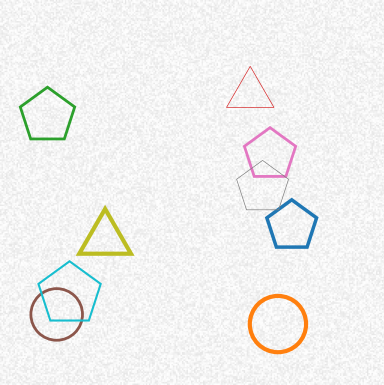[{"shape": "pentagon", "thickness": 2.5, "radius": 0.34, "center": [0.758, 0.413]}, {"shape": "circle", "thickness": 3, "radius": 0.37, "center": [0.722, 0.158]}, {"shape": "pentagon", "thickness": 2, "radius": 0.37, "center": [0.123, 0.699]}, {"shape": "triangle", "thickness": 0.5, "radius": 0.36, "center": [0.65, 0.757]}, {"shape": "circle", "thickness": 2, "radius": 0.34, "center": [0.147, 0.183]}, {"shape": "pentagon", "thickness": 2, "radius": 0.35, "center": [0.701, 0.598]}, {"shape": "pentagon", "thickness": 0.5, "radius": 0.35, "center": [0.682, 0.512]}, {"shape": "triangle", "thickness": 3, "radius": 0.39, "center": [0.273, 0.38]}, {"shape": "pentagon", "thickness": 1.5, "radius": 0.43, "center": [0.181, 0.236]}]